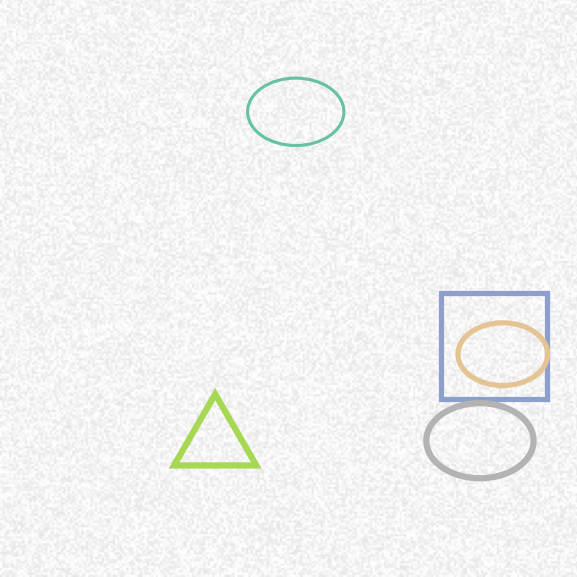[{"shape": "oval", "thickness": 1.5, "radius": 0.42, "center": [0.512, 0.806]}, {"shape": "square", "thickness": 2.5, "radius": 0.46, "center": [0.855, 0.4]}, {"shape": "triangle", "thickness": 3, "radius": 0.41, "center": [0.373, 0.234]}, {"shape": "oval", "thickness": 2.5, "radius": 0.39, "center": [0.871, 0.386]}, {"shape": "oval", "thickness": 3, "radius": 0.46, "center": [0.831, 0.236]}]